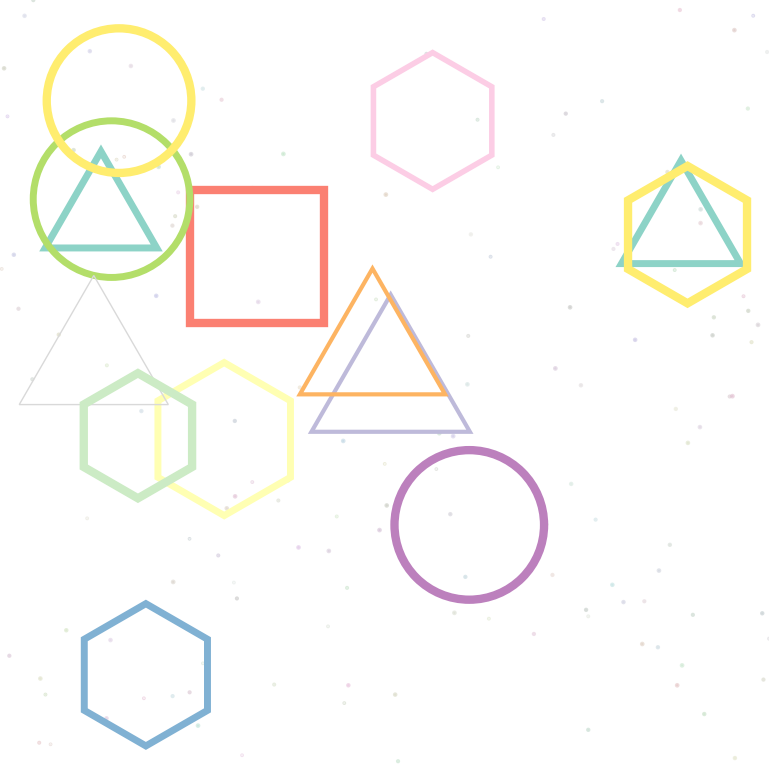[{"shape": "triangle", "thickness": 2.5, "radius": 0.45, "center": [0.884, 0.702]}, {"shape": "triangle", "thickness": 2.5, "radius": 0.42, "center": [0.131, 0.72]}, {"shape": "hexagon", "thickness": 2.5, "radius": 0.5, "center": [0.291, 0.43]}, {"shape": "triangle", "thickness": 1.5, "radius": 0.59, "center": [0.507, 0.499]}, {"shape": "square", "thickness": 3, "radius": 0.43, "center": [0.334, 0.666]}, {"shape": "hexagon", "thickness": 2.5, "radius": 0.46, "center": [0.189, 0.124]}, {"shape": "triangle", "thickness": 1.5, "radius": 0.54, "center": [0.484, 0.542]}, {"shape": "circle", "thickness": 2.5, "radius": 0.51, "center": [0.145, 0.741]}, {"shape": "hexagon", "thickness": 2, "radius": 0.44, "center": [0.562, 0.843]}, {"shape": "triangle", "thickness": 0.5, "radius": 0.56, "center": [0.122, 0.53]}, {"shape": "circle", "thickness": 3, "radius": 0.49, "center": [0.609, 0.318]}, {"shape": "hexagon", "thickness": 3, "radius": 0.41, "center": [0.179, 0.434]}, {"shape": "circle", "thickness": 3, "radius": 0.47, "center": [0.155, 0.869]}, {"shape": "hexagon", "thickness": 3, "radius": 0.45, "center": [0.893, 0.695]}]